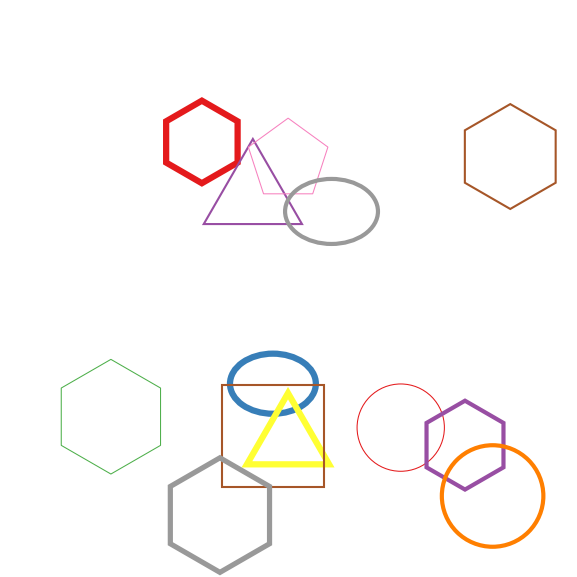[{"shape": "circle", "thickness": 0.5, "radius": 0.38, "center": [0.694, 0.259]}, {"shape": "hexagon", "thickness": 3, "radius": 0.36, "center": [0.35, 0.753]}, {"shape": "oval", "thickness": 3, "radius": 0.37, "center": [0.473, 0.335]}, {"shape": "hexagon", "thickness": 0.5, "radius": 0.5, "center": [0.192, 0.278]}, {"shape": "hexagon", "thickness": 2, "radius": 0.38, "center": [0.805, 0.228]}, {"shape": "triangle", "thickness": 1, "radius": 0.49, "center": [0.438, 0.66]}, {"shape": "circle", "thickness": 2, "radius": 0.44, "center": [0.853, 0.14]}, {"shape": "triangle", "thickness": 3, "radius": 0.41, "center": [0.499, 0.236]}, {"shape": "square", "thickness": 1, "radius": 0.44, "center": [0.472, 0.244]}, {"shape": "hexagon", "thickness": 1, "radius": 0.45, "center": [0.884, 0.728]}, {"shape": "pentagon", "thickness": 0.5, "radius": 0.36, "center": [0.499, 0.722]}, {"shape": "oval", "thickness": 2, "radius": 0.4, "center": [0.574, 0.633]}, {"shape": "hexagon", "thickness": 2.5, "radius": 0.5, "center": [0.381, 0.107]}]